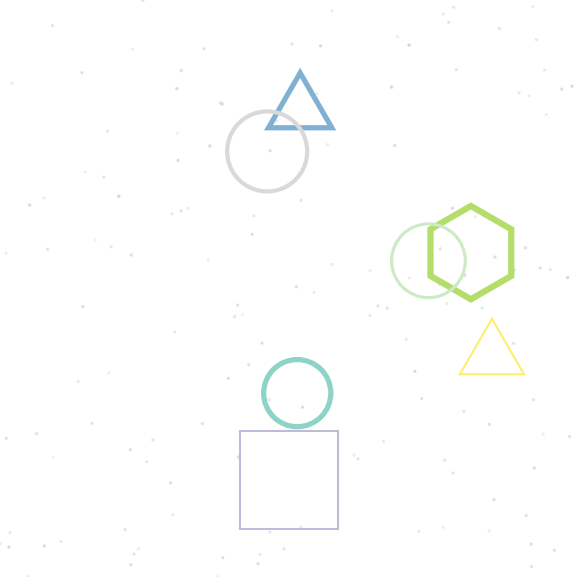[{"shape": "circle", "thickness": 2.5, "radius": 0.29, "center": [0.515, 0.318]}, {"shape": "square", "thickness": 1, "radius": 0.42, "center": [0.5, 0.169]}, {"shape": "triangle", "thickness": 2.5, "radius": 0.32, "center": [0.52, 0.81]}, {"shape": "hexagon", "thickness": 3, "radius": 0.4, "center": [0.815, 0.562]}, {"shape": "circle", "thickness": 2, "radius": 0.35, "center": [0.463, 0.737]}, {"shape": "circle", "thickness": 1.5, "radius": 0.32, "center": [0.742, 0.548]}, {"shape": "triangle", "thickness": 1, "radius": 0.32, "center": [0.852, 0.383]}]